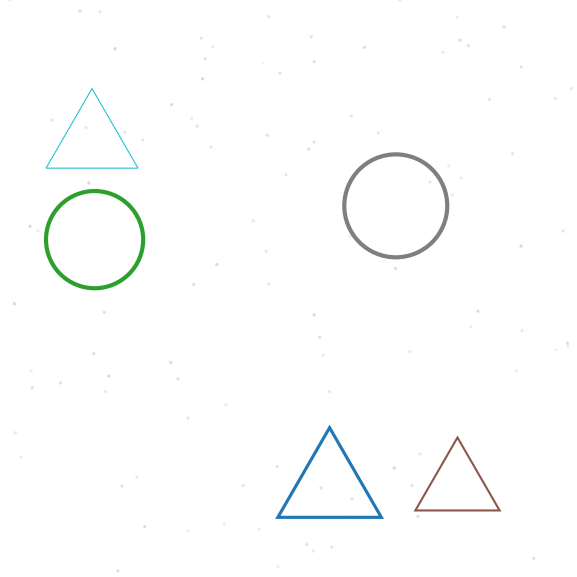[{"shape": "triangle", "thickness": 1.5, "radius": 0.52, "center": [0.571, 0.155]}, {"shape": "circle", "thickness": 2, "radius": 0.42, "center": [0.164, 0.584]}, {"shape": "triangle", "thickness": 1, "radius": 0.42, "center": [0.792, 0.157]}, {"shape": "circle", "thickness": 2, "radius": 0.45, "center": [0.685, 0.643]}, {"shape": "triangle", "thickness": 0.5, "radius": 0.46, "center": [0.159, 0.754]}]